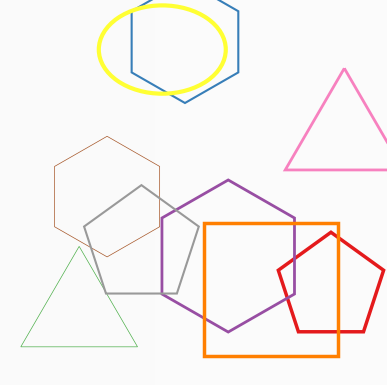[{"shape": "pentagon", "thickness": 2.5, "radius": 0.71, "center": [0.854, 0.254]}, {"shape": "hexagon", "thickness": 1.5, "radius": 0.79, "center": [0.477, 0.891]}, {"shape": "triangle", "thickness": 0.5, "radius": 0.87, "center": [0.204, 0.186]}, {"shape": "hexagon", "thickness": 2, "radius": 0.99, "center": [0.589, 0.335]}, {"shape": "square", "thickness": 2.5, "radius": 0.86, "center": [0.7, 0.248]}, {"shape": "oval", "thickness": 3, "radius": 0.82, "center": [0.419, 0.871]}, {"shape": "hexagon", "thickness": 0.5, "radius": 0.78, "center": [0.276, 0.489]}, {"shape": "triangle", "thickness": 2, "radius": 0.88, "center": [0.889, 0.647]}, {"shape": "pentagon", "thickness": 1.5, "radius": 0.78, "center": [0.365, 0.363]}]